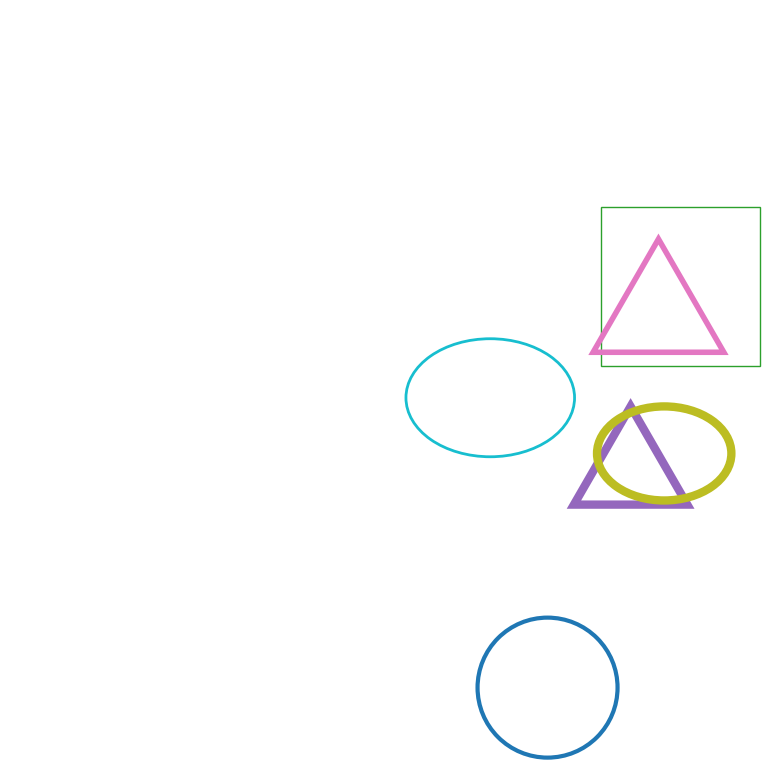[{"shape": "circle", "thickness": 1.5, "radius": 0.45, "center": [0.711, 0.107]}, {"shape": "square", "thickness": 0.5, "radius": 0.52, "center": [0.884, 0.628]}, {"shape": "triangle", "thickness": 3, "radius": 0.43, "center": [0.819, 0.387]}, {"shape": "triangle", "thickness": 2, "radius": 0.49, "center": [0.855, 0.592]}, {"shape": "oval", "thickness": 3, "radius": 0.44, "center": [0.863, 0.411]}, {"shape": "oval", "thickness": 1, "radius": 0.55, "center": [0.637, 0.483]}]